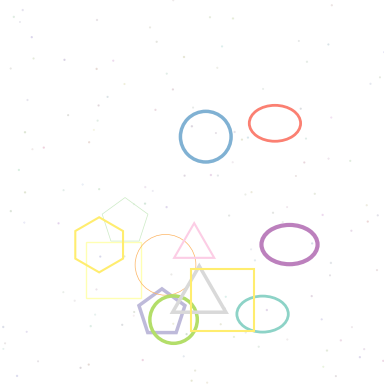[{"shape": "oval", "thickness": 2, "radius": 0.33, "center": [0.682, 0.184]}, {"shape": "square", "thickness": 1, "radius": 0.36, "center": [0.295, 0.298]}, {"shape": "pentagon", "thickness": 2.5, "radius": 0.31, "center": [0.421, 0.187]}, {"shape": "oval", "thickness": 2, "radius": 0.33, "center": [0.714, 0.68]}, {"shape": "circle", "thickness": 2.5, "radius": 0.33, "center": [0.534, 0.645]}, {"shape": "circle", "thickness": 0.5, "radius": 0.39, "center": [0.43, 0.312]}, {"shape": "circle", "thickness": 2.5, "radius": 0.31, "center": [0.451, 0.17]}, {"shape": "triangle", "thickness": 1.5, "radius": 0.3, "center": [0.504, 0.36]}, {"shape": "triangle", "thickness": 2.5, "radius": 0.4, "center": [0.518, 0.229]}, {"shape": "oval", "thickness": 3, "radius": 0.36, "center": [0.752, 0.365]}, {"shape": "pentagon", "thickness": 0.5, "radius": 0.31, "center": [0.325, 0.424]}, {"shape": "hexagon", "thickness": 1.5, "radius": 0.36, "center": [0.258, 0.364]}, {"shape": "square", "thickness": 1.5, "radius": 0.4, "center": [0.578, 0.22]}]